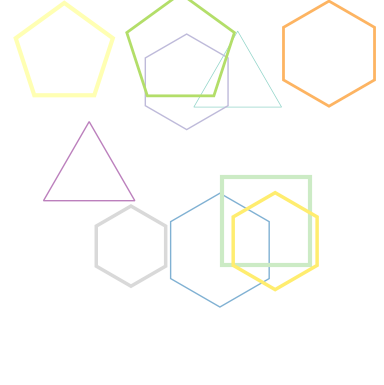[{"shape": "triangle", "thickness": 0.5, "radius": 0.66, "center": [0.617, 0.788]}, {"shape": "pentagon", "thickness": 3, "radius": 0.66, "center": [0.167, 0.86]}, {"shape": "hexagon", "thickness": 1, "radius": 0.62, "center": [0.485, 0.787]}, {"shape": "hexagon", "thickness": 1, "radius": 0.74, "center": [0.571, 0.35]}, {"shape": "hexagon", "thickness": 2, "radius": 0.68, "center": [0.855, 0.861]}, {"shape": "pentagon", "thickness": 2, "radius": 0.73, "center": [0.469, 0.87]}, {"shape": "hexagon", "thickness": 2.5, "radius": 0.52, "center": [0.34, 0.361]}, {"shape": "triangle", "thickness": 1, "radius": 0.68, "center": [0.232, 0.547]}, {"shape": "square", "thickness": 3, "radius": 0.57, "center": [0.69, 0.425]}, {"shape": "hexagon", "thickness": 2.5, "radius": 0.63, "center": [0.715, 0.374]}]